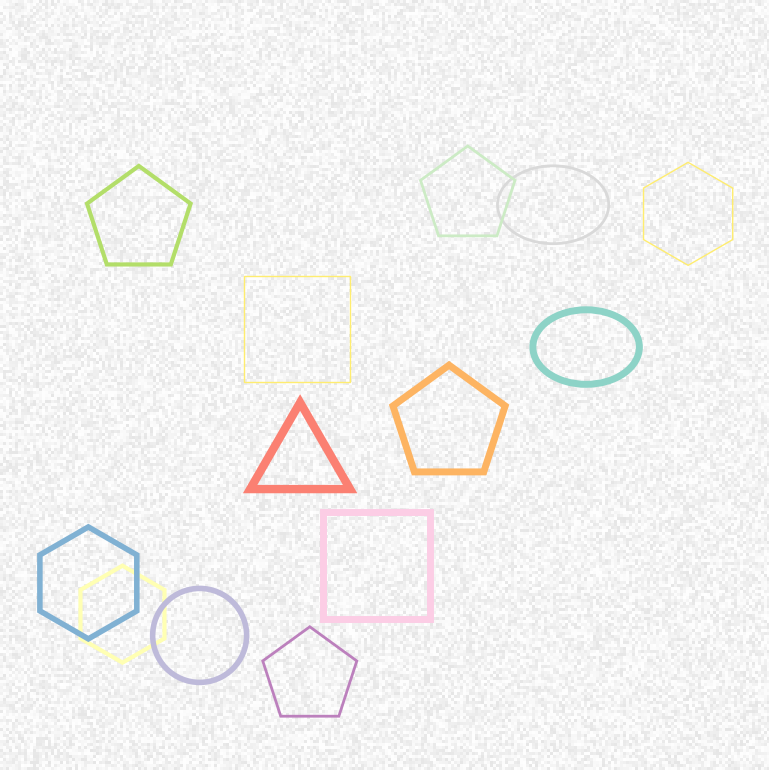[{"shape": "oval", "thickness": 2.5, "radius": 0.35, "center": [0.761, 0.549]}, {"shape": "hexagon", "thickness": 1.5, "radius": 0.31, "center": [0.159, 0.202]}, {"shape": "circle", "thickness": 2, "radius": 0.31, "center": [0.259, 0.175]}, {"shape": "triangle", "thickness": 3, "radius": 0.37, "center": [0.39, 0.402]}, {"shape": "hexagon", "thickness": 2, "radius": 0.36, "center": [0.115, 0.243]}, {"shape": "pentagon", "thickness": 2.5, "radius": 0.38, "center": [0.583, 0.449]}, {"shape": "pentagon", "thickness": 1.5, "radius": 0.35, "center": [0.18, 0.714]}, {"shape": "square", "thickness": 2.5, "radius": 0.35, "center": [0.489, 0.266]}, {"shape": "oval", "thickness": 1, "radius": 0.36, "center": [0.718, 0.734]}, {"shape": "pentagon", "thickness": 1, "radius": 0.32, "center": [0.402, 0.122]}, {"shape": "pentagon", "thickness": 1, "radius": 0.32, "center": [0.608, 0.746]}, {"shape": "hexagon", "thickness": 0.5, "radius": 0.33, "center": [0.894, 0.722]}, {"shape": "square", "thickness": 0.5, "radius": 0.34, "center": [0.386, 0.573]}]